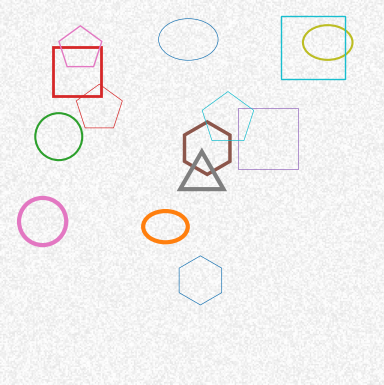[{"shape": "oval", "thickness": 0.5, "radius": 0.39, "center": [0.489, 0.897]}, {"shape": "hexagon", "thickness": 0.5, "radius": 0.32, "center": [0.521, 0.272]}, {"shape": "oval", "thickness": 3, "radius": 0.29, "center": [0.43, 0.411]}, {"shape": "circle", "thickness": 1.5, "radius": 0.3, "center": [0.153, 0.645]}, {"shape": "square", "thickness": 2, "radius": 0.31, "center": [0.199, 0.814]}, {"shape": "pentagon", "thickness": 0.5, "radius": 0.31, "center": [0.258, 0.719]}, {"shape": "square", "thickness": 0.5, "radius": 0.39, "center": [0.696, 0.64]}, {"shape": "hexagon", "thickness": 2.5, "radius": 0.34, "center": [0.538, 0.615]}, {"shape": "pentagon", "thickness": 1, "radius": 0.29, "center": [0.209, 0.874]}, {"shape": "circle", "thickness": 3, "radius": 0.31, "center": [0.111, 0.425]}, {"shape": "triangle", "thickness": 3, "radius": 0.32, "center": [0.524, 0.541]}, {"shape": "oval", "thickness": 1.5, "radius": 0.32, "center": [0.851, 0.89]}, {"shape": "pentagon", "thickness": 0.5, "radius": 0.35, "center": [0.592, 0.692]}, {"shape": "square", "thickness": 1, "radius": 0.41, "center": [0.813, 0.876]}]